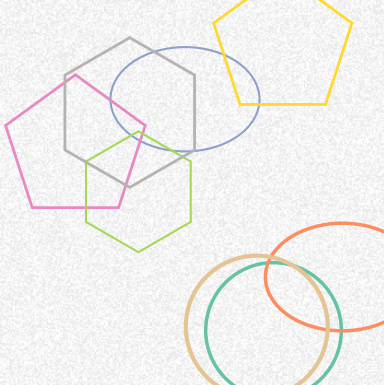[{"shape": "circle", "thickness": 2.5, "radius": 0.88, "center": [0.71, 0.142]}, {"shape": "oval", "thickness": 2.5, "radius": 1.0, "center": [0.889, 0.28]}, {"shape": "oval", "thickness": 1.5, "radius": 0.97, "center": [0.48, 0.742]}, {"shape": "pentagon", "thickness": 2, "radius": 0.95, "center": [0.196, 0.615]}, {"shape": "hexagon", "thickness": 1.5, "radius": 0.78, "center": [0.359, 0.502]}, {"shape": "pentagon", "thickness": 2, "radius": 0.94, "center": [0.735, 0.882]}, {"shape": "circle", "thickness": 3, "radius": 0.92, "center": [0.667, 0.152]}, {"shape": "hexagon", "thickness": 2, "radius": 0.97, "center": [0.337, 0.708]}]